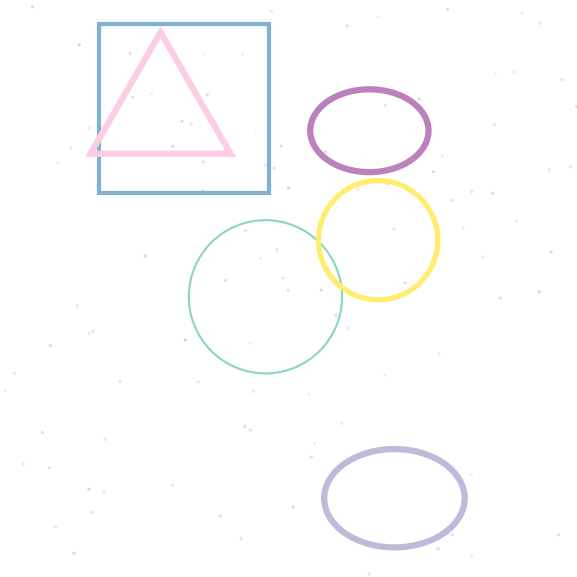[{"shape": "circle", "thickness": 1, "radius": 0.66, "center": [0.46, 0.485]}, {"shape": "oval", "thickness": 3, "radius": 0.61, "center": [0.683, 0.136]}, {"shape": "square", "thickness": 2, "radius": 0.73, "center": [0.319, 0.811]}, {"shape": "triangle", "thickness": 3, "radius": 0.7, "center": [0.278, 0.803]}, {"shape": "oval", "thickness": 3, "radius": 0.51, "center": [0.64, 0.773]}, {"shape": "circle", "thickness": 2.5, "radius": 0.52, "center": [0.655, 0.583]}]